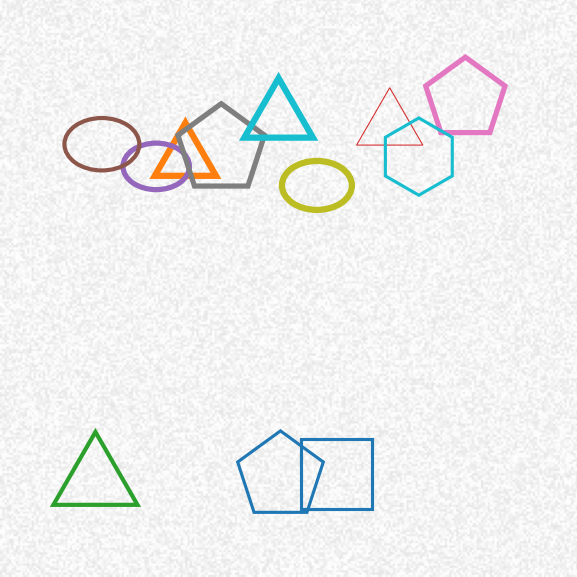[{"shape": "square", "thickness": 1.5, "radius": 0.31, "center": [0.582, 0.178]}, {"shape": "pentagon", "thickness": 1.5, "radius": 0.39, "center": [0.486, 0.175]}, {"shape": "triangle", "thickness": 3, "radius": 0.31, "center": [0.321, 0.725]}, {"shape": "triangle", "thickness": 2, "radius": 0.42, "center": [0.165, 0.167]}, {"shape": "triangle", "thickness": 0.5, "radius": 0.33, "center": [0.675, 0.781]}, {"shape": "oval", "thickness": 2.5, "radius": 0.29, "center": [0.27, 0.711]}, {"shape": "oval", "thickness": 2, "radius": 0.32, "center": [0.176, 0.749]}, {"shape": "pentagon", "thickness": 2.5, "radius": 0.36, "center": [0.806, 0.828]}, {"shape": "pentagon", "thickness": 2.5, "radius": 0.39, "center": [0.383, 0.741]}, {"shape": "oval", "thickness": 3, "radius": 0.3, "center": [0.549, 0.678]}, {"shape": "hexagon", "thickness": 1.5, "radius": 0.33, "center": [0.725, 0.728]}, {"shape": "triangle", "thickness": 3, "radius": 0.34, "center": [0.482, 0.795]}]